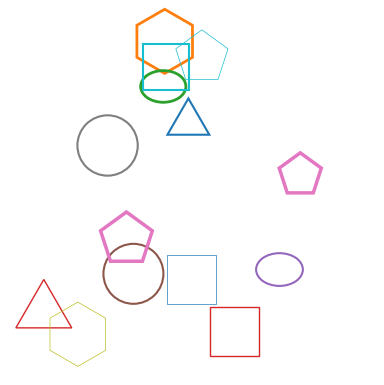[{"shape": "square", "thickness": 0.5, "radius": 0.32, "center": [0.498, 0.274]}, {"shape": "triangle", "thickness": 1.5, "radius": 0.31, "center": [0.489, 0.681]}, {"shape": "hexagon", "thickness": 2, "radius": 0.42, "center": [0.428, 0.893]}, {"shape": "oval", "thickness": 2, "radius": 0.29, "center": [0.424, 0.775]}, {"shape": "triangle", "thickness": 1, "radius": 0.42, "center": [0.114, 0.19]}, {"shape": "square", "thickness": 1, "radius": 0.32, "center": [0.61, 0.14]}, {"shape": "oval", "thickness": 1.5, "radius": 0.3, "center": [0.726, 0.3]}, {"shape": "circle", "thickness": 1.5, "radius": 0.39, "center": [0.347, 0.289]}, {"shape": "pentagon", "thickness": 2.5, "radius": 0.29, "center": [0.78, 0.546]}, {"shape": "pentagon", "thickness": 2.5, "radius": 0.35, "center": [0.328, 0.379]}, {"shape": "circle", "thickness": 1.5, "radius": 0.39, "center": [0.279, 0.622]}, {"shape": "hexagon", "thickness": 0.5, "radius": 0.42, "center": [0.202, 0.132]}, {"shape": "pentagon", "thickness": 0.5, "radius": 0.36, "center": [0.524, 0.851]}, {"shape": "square", "thickness": 1.5, "radius": 0.3, "center": [0.43, 0.827]}]